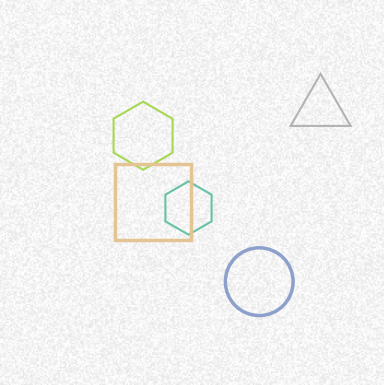[{"shape": "hexagon", "thickness": 1.5, "radius": 0.35, "center": [0.49, 0.46]}, {"shape": "circle", "thickness": 2.5, "radius": 0.44, "center": [0.673, 0.268]}, {"shape": "hexagon", "thickness": 1.5, "radius": 0.44, "center": [0.372, 0.647]}, {"shape": "square", "thickness": 2.5, "radius": 0.5, "center": [0.397, 0.475]}, {"shape": "triangle", "thickness": 1.5, "radius": 0.45, "center": [0.833, 0.718]}]